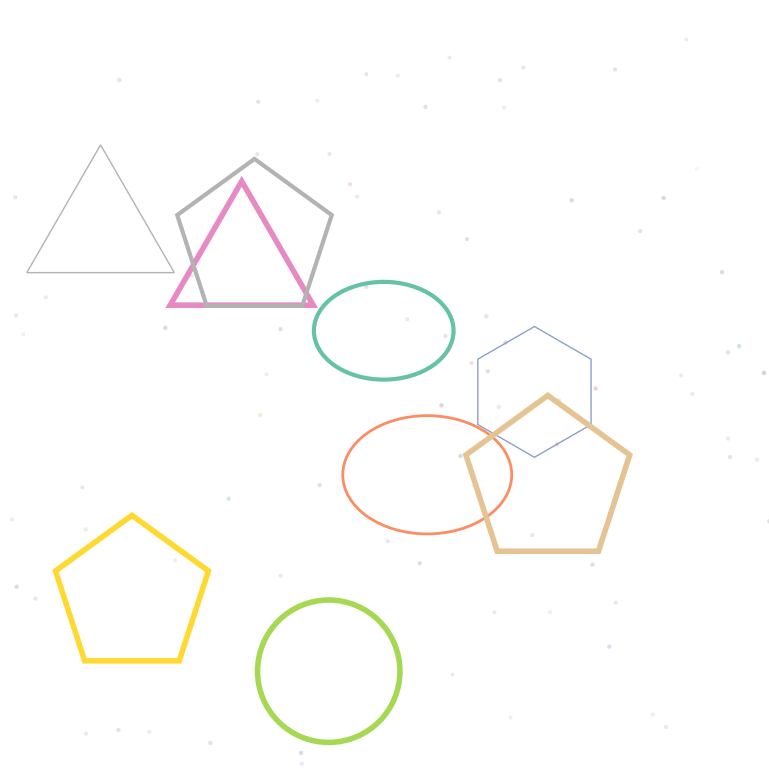[{"shape": "oval", "thickness": 1.5, "radius": 0.45, "center": [0.498, 0.57]}, {"shape": "oval", "thickness": 1, "radius": 0.55, "center": [0.555, 0.383]}, {"shape": "hexagon", "thickness": 0.5, "radius": 0.42, "center": [0.694, 0.491]}, {"shape": "triangle", "thickness": 2, "radius": 0.54, "center": [0.314, 0.657]}, {"shape": "circle", "thickness": 2, "radius": 0.46, "center": [0.427, 0.128]}, {"shape": "pentagon", "thickness": 2, "radius": 0.52, "center": [0.171, 0.226]}, {"shape": "pentagon", "thickness": 2, "radius": 0.56, "center": [0.711, 0.375]}, {"shape": "triangle", "thickness": 0.5, "radius": 0.55, "center": [0.131, 0.701]}, {"shape": "pentagon", "thickness": 1.5, "radius": 0.53, "center": [0.331, 0.688]}]